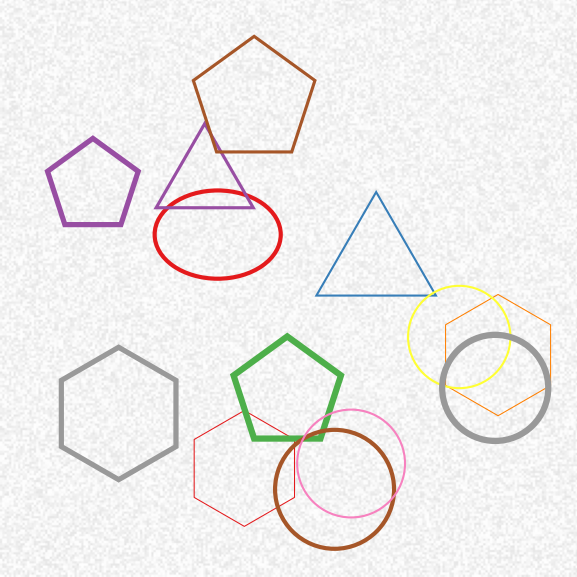[{"shape": "oval", "thickness": 2, "radius": 0.55, "center": [0.377, 0.593]}, {"shape": "hexagon", "thickness": 0.5, "radius": 0.5, "center": [0.423, 0.188]}, {"shape": "triangle", "thickness": 1, "radius": 0.6, "center": [0.651, 0.547]}, {"shape": "pentagon", "thickness": 3, "radius": 0.49, "center": [0.497, 0.319]}, {"shape": "pentagon", "thickness": 2.5, "radius": 0.41, "center": [0.161, 0.677]}, {"shape": "triangle", "thickness": 1.5, "radius": 0.49, "center": [0.354, 0.688]}, {"shape": "hexagon", "thickness": 0.5, "radius": 0.52, "center": [0.862, 0.384]}, {"shape": "circle", "thickness": 1, "radius": 0.44, "center": [0.795, 0.416]}, {"shape": "pentagon", "thickness": 1.5, "radius": 0.55, "center": [0.44, 0.826]}, {"shape": "circle", "thickness": 2, "radius": 0.52, "center": [0.579, 0.152]}, {"shape": "circle", "thickness": 1, "radius": 0.47, "center": [0.608, 0.197]}, {"shape": "circle", "thickness": 3, "radius": 0.46, "center": [0.858, 0.327]}, {"shape": "hexagon", "thickness": 2.5, "radius": 0.57, "center": [0.205, 0.283]}]